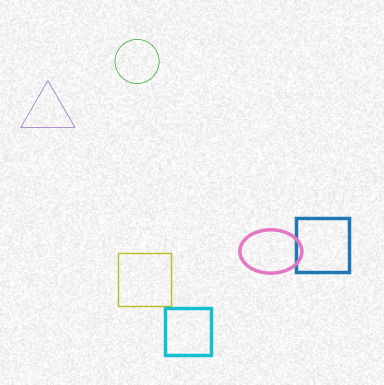[{"shape": "square", "thickness": 2.5, "radius": 0.35, "center": [0.838, 0.363]}, {"shape": "circle", "thickness": 0.5, "radius": 0.29, "center": [0.356, 0.84]}, {"shape": "triangle", "thickness": 0.5, "radius": 0.41, "center": [0.124, 0.709]}, {"shape": "oval", "thickness": 2.5, "radius": 0.4, "center": [0.704, 0.347]}, {"shape": "square", "thickness": 1, "radius": 0.34, "center": [0.376, 0.275]}, {"shape": "square", "thickness": 2.5, "radius": 0.3, "center": [0.488, 0.14]}]